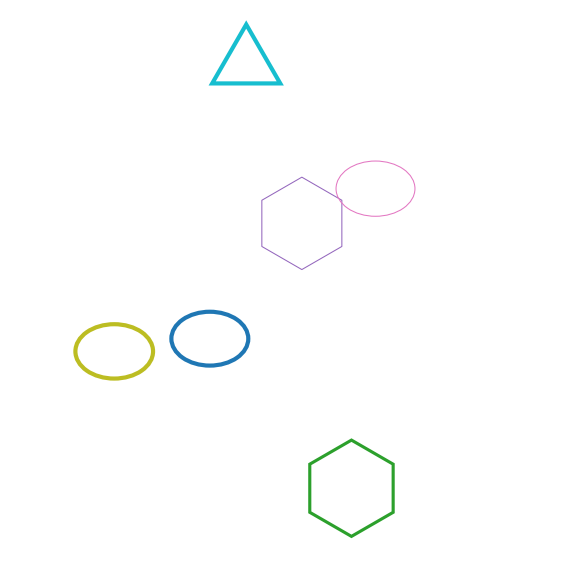[{"shape": "oval", "thickness": 2, "radius": 0.33, "center": [0.363, 0.413]}, {"shape": "hexagon", "thickness": 1.5, "radius": 0.42, "center": [0.609, 0.154]}, {"shape": "hexagon", "thickness": 0.5, "radius": 0.4, "center": [0.523, 0.612]}, {"shape": "oval", "thickness": 0.5, "radius": 0.34, "center": [0.65, 0.672]}, {"shape": "oval", "thickness": 2, "radius": 0.34, "center": [0.198, 0.391]}, {"shape": "triangle", "thickness": 2, "radius": 0.34, "center": [0.426, 0.889]}]